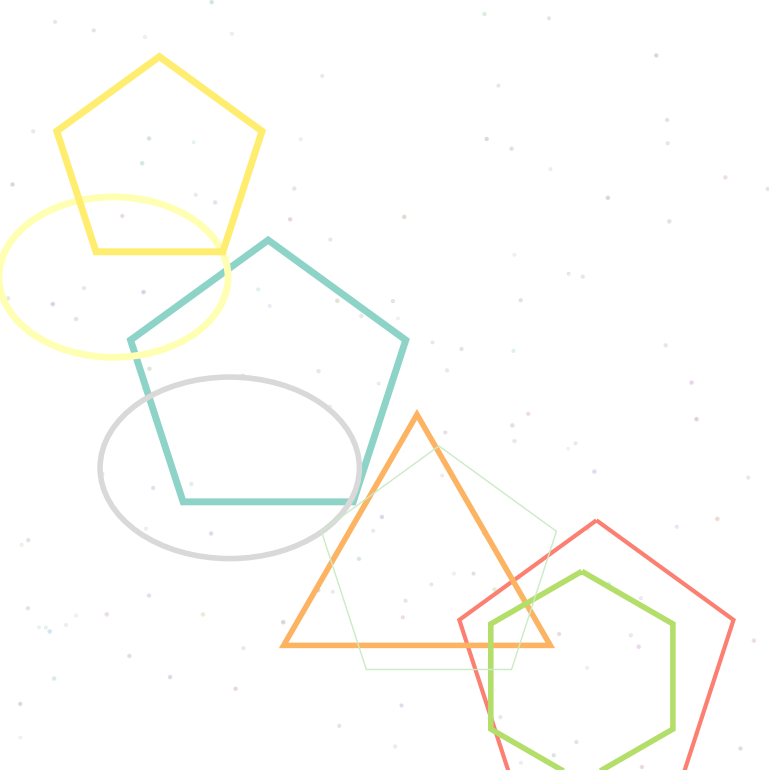[{"shape": "pentagon", "thickness": 2.5, "radius": 0.94, "center": [0.348, 0.5]}, {"shape": "oval", "thickness": 2.5, "radius": 0.74, "center": [0.147, 0.64]}, {"shape": "pentagon", "thickness": 1.5, "radius": 0.94, "center": [0.775, 0.137]}, {"shape": "triangle", "thickness": 2, "radius": 1.0, "center": [0.542, 0.262]}, {"shape": "hexagon", "thickness": 2, "radius": 0.68, "center": [0.756, 0.121]}, {"shape": "oval", "thickness": 2, "radius": 0.84, "center": [0.298, 0.392]}, {"shape": "pentagon", "thickness": 0.5, "radius": 0.8, "center": [0.57, 0.26]}, {"shape": "pentagon", "thickness": 2.5, "radius": 0.7, "center": [0.207, 0.786]}]